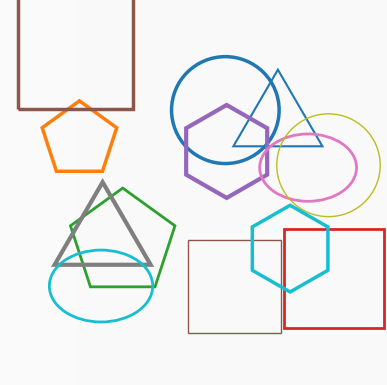[{"shape": "triangle", "thickness": 1.5, "radius": 0.66, "center": [0.717, 0.686]}, {"shape": "circle", "thickness": 2.5, "radius": 0.69, "center": [0.582, 0.714]}, {"shape": "pentagon", "thickness": 2.5, "radius": 0.51, "center": [0.205, 0.637]}, {"shape": "pentagon", "thickness": 2, "radius": 0.71, "center": [0.317, 0.37]}, {"shape": "square", "thickness": 2, "radius": 0.64, "center": [0.863, 0.277]}, {"shape": "hexagon", "thickness": 3, "radius": 0.6, "center": [0.585, 0.607]}, {"shape": "square", "thickness": 2.5, "radius": 0.74, "center": [0.195, 0.865]}, {"shape": "square", "thickness": 1, "radius": 0.6, "center": [0.605, 0.257]}, {"shape": "oval", "thickness": 2, "radius": 0.62, "center": [0.795, 0.565]}, {"shape": "triangle", "thickness": 3, "radius": 0.72, "center": [0.265, 0.384]}, {"shape": "circle", "thickness": 1, "radius": 0.67, "center": [0.848, 0.571]}, {"shape": "oval", "thickness": 2, "radius": 0.67, "center": [0.261, 0.257]}, {"shape": "hexagon", "thickness": 2.5, "radius": 0.56, "center": [0.749, 0.354]}]